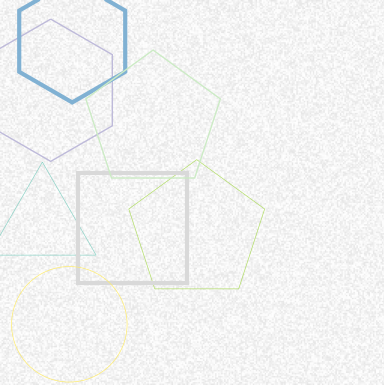[{"shape": "triangle", "thickness": 0.5, "radius": 0.81, "center": [0.11, 0.418]}, {"shape": "hexagon", "thickness": 1, "radius": 0.92, "center": [0.132, 0.766]}, {"shape": "hexagon", "thickness": 3, "radius": 0.79, "center": [0.188, 0.893]}, {"shape": "pentagon", "thickness": 0.5, "radius": 0.93, "center": [0.511, 0.4]}, {"shape": "square", "thickness": 3, "radius": 0.71, "center": [0.344, 0.409]}, {"shape": "pentagon", "thickness": 1, "radius": 0.92, "center": [0.398, 0.686]}, {"shape": "circle", "thickness": 0.5, "radius": 0.75, "center": [0.18, 0.158]}]